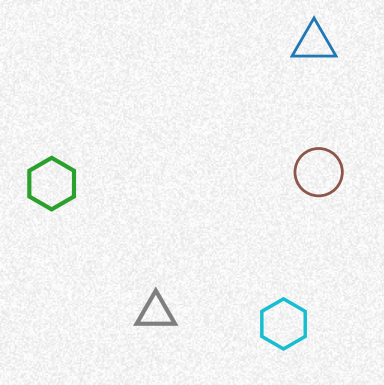[{"shape": "triangle", "thickness": 2, "radius": 0.33, "center": [0.816, 0.887]}, {"shape": "hexagon", "thickness": 3, "radius": 0.33, "center": [0.134, 0.523]}, {"shape": "circle", "thickness": 2, "radius": 0.31, "center": [0.828, 0.553]}, {"shape": "triangle", "thickness": 3, "radius": 0.29, "center": [0.405, 0.188]}, {"shape": "hexagon", "thickness": 2.5, "radius": 0.33, "center": [0.736, 0.159]}]